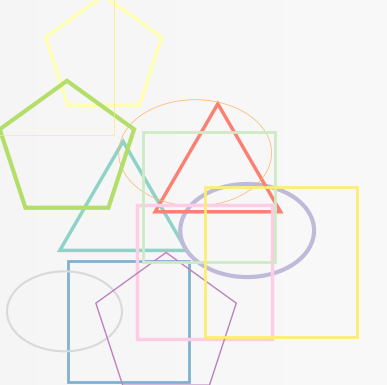[{"shape": "triangle", "thickness": 2.5, "radius": 0.94, "center": [0.318, 0.444]}, {"shape": "pentagon", "thickness": 2.5, "radius": 0.79, "center": [0.267, 0.854]}, {"shape": "oval", "thickness": 3, "radius": 0.86, "center": [0.638, 0.401]}, {"shape": "triangle", "thickness": 2.5, "radius": 0.93, "center": [0.562, 0.543]}, {"shape": "square", "thickness": 2, "radius": 0.78, "center": [0.332, 0.165]}, {"shape": "oval", "thickness": 0.5, "radius": 0.99, "center": [0.504, 0.603]}, {"shape": "pentagon", "thickness": 3, "radius": 0.91, "center": [0.173, 0.608]}, {"shape": "square", "thickness": 2.5, "radius": 0.87, "center": [0.527, 0.294]}, {"shape": "oval", "thickness": 1.5, "radius": 0.74, "center": [0.166, 0.191]}, {"shape": "pentagon", "thickness": 1, "radius": 0.95, "center": [0.429, 0.154]}, {"shape": "square", "thickness": 2, "radius": 0.85, "center": [0.539, 0.489]}, {"shape": "square", "thickness": 2, "radius": 0.98, "center": [0.725, 0.319]}, {"shape": "square", "thickness": 0.5, "radius": 0.96, "center": [0.103, 0.841]}]